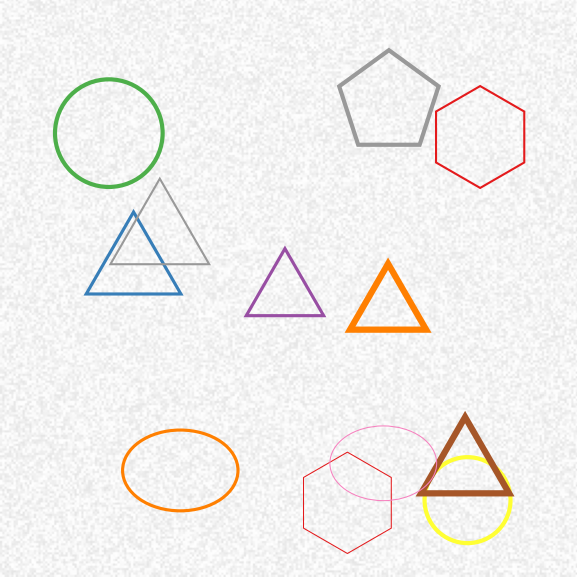[{"shape": "hexagon", "thickness": 1, "radius": 0.44, "center": [0.831, 0.762]}, {"shape": "hexagon", "thickness": 0.5, "radius": 0.44, "center": [0.602, 0.128]}, {"shape": "triangle", "thickness": 1.5, "radius": 0.47, "center": [0.231, 0.537]}, {"shape": "circle", "thickness": 2, "radius": 0.47, "center": [0.188, 0.769]}, {"shape": "triangle", "thickness": 1.5, "radius": 0.39, "center": [0.493, 0.491]}, {"shape": "oval", "thickness": 1.5, "radius": 0.5, "center": [0.312, 0.185]}, {"shape": "triangle", "thickness": 3, "radius": 0.38, "center": [0.672, 0.466]}, {"shape": "circle", "thickness": 2, "radius": 0.37, "center": [0.81, 0.133]}, {"shape": "triangle", "thickness": 3, "radius": 0.44, "center": [0.805, 0.189]}, {"shape": "oval", "thickness": 0.5, "radius": 0.46, "center": [0.664, 0.197]}, {"shape": "pentagon", "thickness": 2, "radius": 0.45, "center": [0.673, 0.822]}, {"shape": "triangle", "thickness": 1, "radius": 0.49, "center": [0.277, 0.591]}]